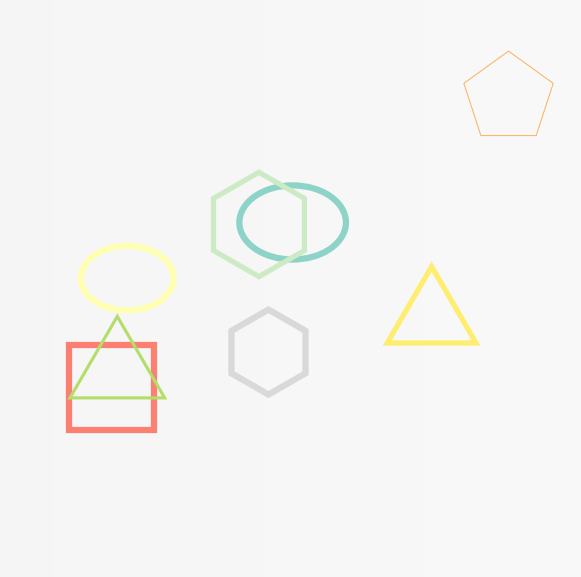[{"shape": "oval", "thickness": 3, "radius": 0.46, "center": [0.503, 0.614]}, {"shape": "oval", "thickness": 3, "radius": 0.4, "center": [0.219, 0.518]}, {"shape": "square", "thickness": 3, "radius": 0.37, "center": [0.192, 0.329]}, {"shape": "pentagon", "thickness": 0.5, "radius": 0.4, "center": [0.875, 0.83]}, {"shape": "triangle", "thickness": 1.5, "radius": 0.47, "center": [0.202, 0.357]}, {"shape": "hexagon", "thickness": 3, "radius": 0.37, "center": [0.462, 0.389]}, {"shape": "hexagon", "thickness": 2.5, "radius": 0.45, "center": [0.445, 0.61]}, {"shape": "triangle", "thickness": 2.5, "radius": 0.44, "center": [0.743, 0.449]}]